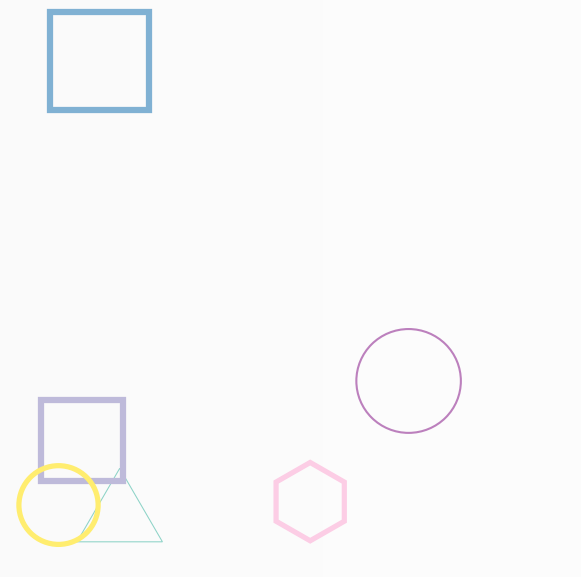[{"shape": "triangle", "thickness": 0.5, "radius": 0.42, "center": [0.206, 0.103]}, {"shape": "square", "thickness": 3, "radius": 0.35, "center": [0.141, 0.236]}, {"shape": "square", "thickness": 3, "radius": 0.43, "center": [0.171, 0.893]}, {"shape": "hexagon", "thickness": 2.5, "radius": 0.34, "center": [0.534, 0.131]}, {"shape": "circle", "thickness": 1, "radius": 0.45, "center": [0.703, 0.339]}, {"shape": "circle", "thickness": 2.5, "radius": 0.34, "center": [0.101, 0.125]}]